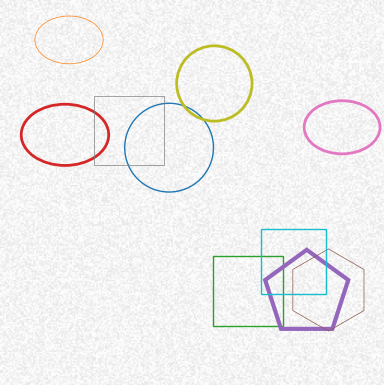[{"shape": "circle", "thickness": 1, "radius": 0.58, "center": [0.439, 0.616]}, {"shape": "oval", "thickness": 0.5, "radius": 0.44, "center": [0.179, 0.896]}, {"shape": "square", "thickness": 1, "radius": 0.46, "center": [0.645, 0.244]}, {"shape": "oval", "thickness": 2, "radius": 0.57, "center": [0.169, 0.65]}, {"shape": "pentagon", "thickness": 3, "radius": 0.57, "center": [0.797, 0.238]}, {"shape": "hexagon", "thickness": 0.5, "radius": 0.53, "center": [0.853, 0.247]}, {"shape": "oval", "thickness": 2, "radius": 0.49, "center": [0.889, 0.669]}, {"shape": "square", "thickness": 0.5, "radius": 0.45, "center": [0.335, 0.661]}, {"shape": "circle", "thickness": 2, "radius": 0.49, "center": [0.557, 0.783]}, {"shape": "square", "thickness": 1, "radius": 0.43, "center": [0.762, 0.32]}]